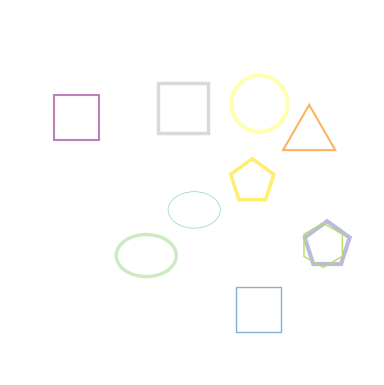[{"shape": "oval", "thickness": 0.5, "radius": 0.34, "center": [0.504, 0.455]}, {"shape": "circle", "thickness": 3, "radius": 0.36, "center": [0.674, 0.731]}, {"shape": "pentagon", "thickness": 3, "radius": 0.31, "center": [0.85, 0.364]}, {"shape": "square", "thickness": 1, "radius": 0.29, "center": [0.671, 0.196]}, {"shape": "triangle", "thickness": 1.5, "radius": 0.39, "center": [0.803, 0.649]}, {"shape": "hexagon", "thickness": 1, "radius": 0.29, "center": [0.839, 0.363]}, {"shape": "square", "thickness": 2.5, "radius": 0.33, "center": [0.475, 0.72]}, {"shape": "square", "thickness": 1.5, "radius": 0.3, "center": [0.198, 0.695]}, {"shape": "oval", "thickness": 2.5, "radius": 0.39, "center": [0.38, 0.336]}, {"shape": "pentagon", "thickness": 2.5, "radius": 0.29, "center": [0.655, 0.529]}]